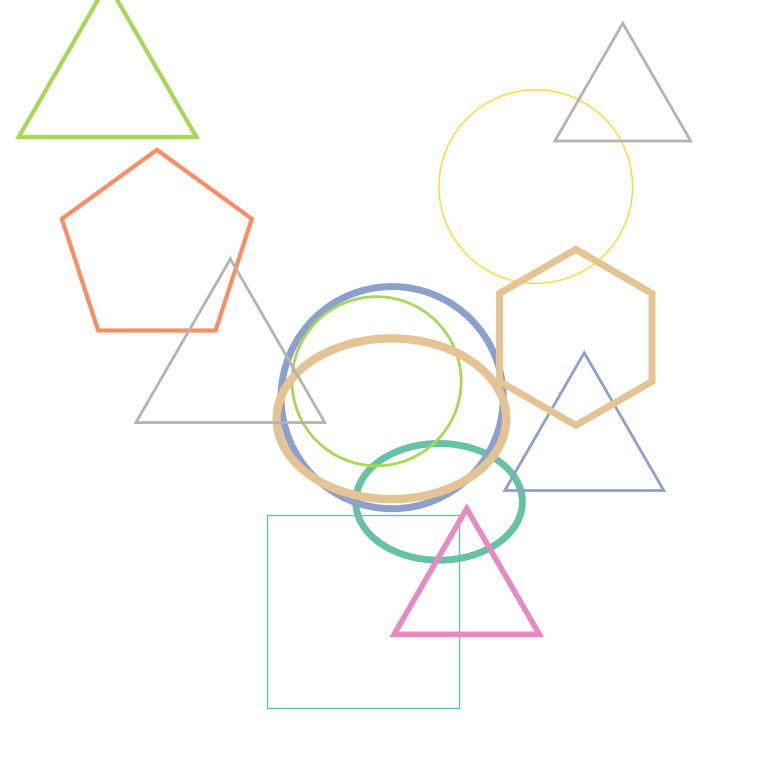[{"shape": "oval", "thickness": 2.5, "radius": 0.54, "center": [0.57, 0.348]}, {"shape": "square", "thickness": 0.5, "radius": 0.62, "center": [0.472, 0.206]}, {"shape": "pentagon", "thickness": 1.5, "radius": 0.65, "center": [0.204, 0.676]}, {"shape": "circle", "thickness": 2.5, "radius": 0.72, "center": [0.509, 0.484]}, {"shape": "triangle", "thickness": 1, "radius": 0.6, "center": [0.759, 0.423]}, {"shape": "triangle", "thickness": 2, "radius": 0.54, "center": [0.606, 0.231]}, {"shape": "circle", "thickness": 1, "radius": 0.55, "center": [0.489, 0.505]}, {"shape": "triangle", "thickness": 1.5, "radius": 0.67, "center": [0.14, 0.889]}, {"shape": "circle", "thickness": 0.5, "radius": 0.63, "center": [0.696, 0.758]}, {"shape": "hexagon", "thickness": 2.5, "radius": 0.57, "center": [0.748, 0.562]}, {"shape": "oval", "thickness": 3, "radius": 0.75, "center": [0.508, 0.456]}, {"shape": "triangle", "thickness": 1, "radius": 0.51, "center": [0.809, 0.868]}, {"shape": "triangle", "thickness": 1, "radius": 0.71, "center": [0.299, 0.522]}]